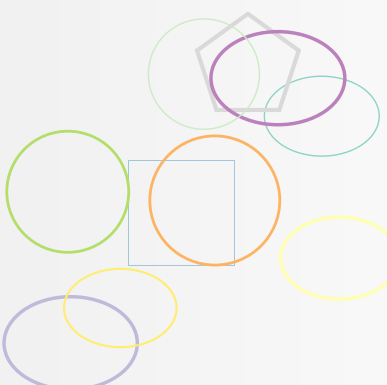[{"shape": "oval", "thickness": 1, "radius": 0.74, "center": [0.83, 0.698]}, {"shape": "oval", "thickness": 2.5, "radius": 0.76, "center": [0.876, 0.329]}, {"shape": "oval", "thickness": 2.5, "radius": 0.86, "center": [0.182, 0.109]}, {"shape": "square", "thickness": 0.5, "radius": 0.68, "center": [0.467, 0.449]}, {"shape": "circle", "thickness": 2, "radius": 0.84, "center": [0.554, 0.479]}, {"shape": "circle", "thickness": 2, "radius": 0.79, "center": [0.175, 0.502]}, {"shape": "pentagon", "thickness": 3, "radius": 0.69, "center": [0.64, 0.826]}, {"shape": "oval", "thickness": 2.5, "radius": 0.86, "center": [0.717, 0.797]}, {"shape": "circle", "thickness": 1, "radius": 0.72, "center": [0.526, 0.808]}, {"shape": "oval", "thickness": 1.5, "radius": 0.73, "center": [0.311, 0.2]}]